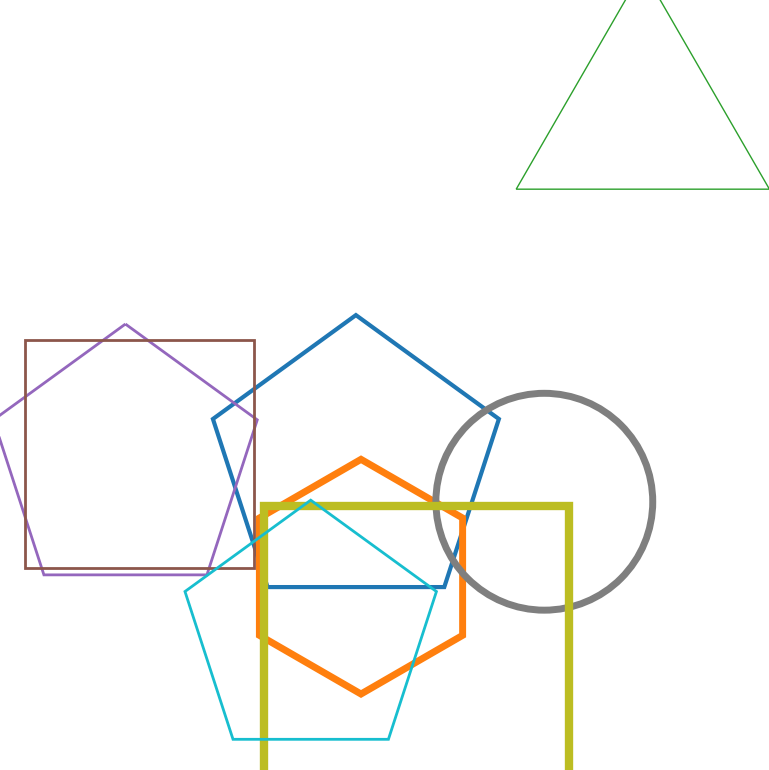[{"shape": "pentagon", "thickness": 1.5, "radius": 0.98, "center": [0.462, 0.396]}, {"shape": "hexagon", "thickness": 2.5, "radius": 0.76, "center": [0.469, 0.251]}, {"shape": "triangle", "thickness": 0.5, "radius": 0.95, "center": [0.835, 0.849]}, {"shape": "pentagon", "thickness": 1, "radius": 0.9, "center": [0.163, 0.399]}, {"shape": "square", "thickness": 1, "radius": 0.74, "center": [0.181, 0.41]}, {"shape": "circle", "thickness": 2.5, "radius": 0.7, "center": [0.707, 0.348]}, {"shape": "square", "thickness": 3, "radius": 0.99, "center": [0.541, 0.145]}, {"shape": "pentagon", "thickness": 1, "radius": 0.86, "center": [0.404, 0.179]}]